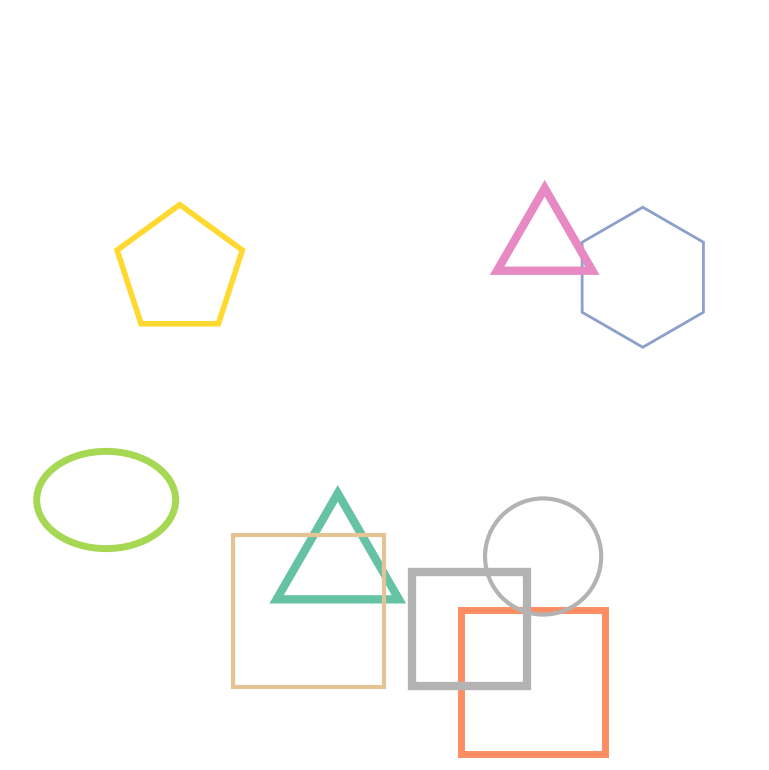[{"shape": "triangle", "thickness": 3, "radius": 0.46, "center": [0.439, 0.268]}, {"shape": "square", "thickness": 2.5, "radius": 0.47, "center": [0.693, 0.114]}, {"shape": "hexagon", "thickness": 1, "radius": 0.45, "center": [0.835, 0.64]}, {"shape": "triangle", "thickness": 3, "radius": 0.36, "center": [0.707, 0.684]}, {"shape": "oval", "thickness": 2.5, "radius": 0.45, "center": [0.138, 0.351]}, {"shape": "pentagon", "thickness": 2, "radius": 0.43, "center": [0.233, 0.649]}, {"shape": "square", "thickness": 1.5, "radius": 0.49, "center": [0.401, 0.207]}, {"shape": "square", "thickness": 3, "radius": 0.37, "center": [0.61, 0.183]}, {"shape": "circle", "thickness": 1.5, "radius": 0.38, "center": [0.705, 0.277]}]